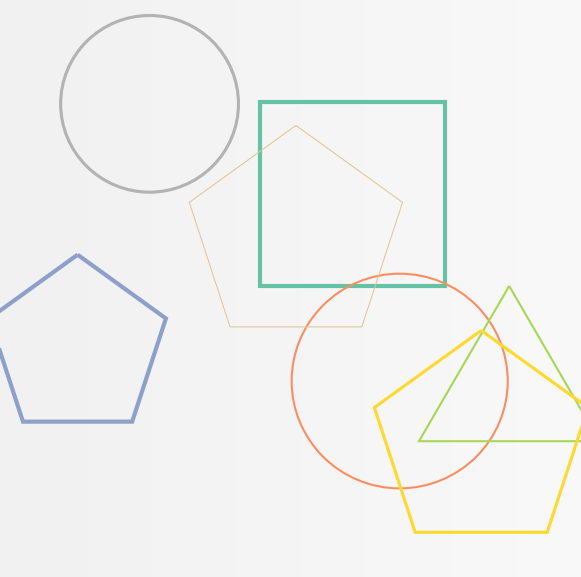[{"shape": "square", "thickness": 2, "radius": 0.8, "center": [0.606, 0.664]}, {"shape": "circle", "thickness": 1, "radius": 0.93, "center": [0.688, 0.339]}, {"shape": "pentagon", "thickness": 2, "radius": 0.8, "center": [0.133, 0.398]}, {"shape": "triangle", "thickness": 1, "radius": 0.9, "center": [0.876, 0.325]}, {"shape": "pentagon", "thickness": 1.5, "radius": 0.97, "center": [0.828, 0.234]}, {"shape": "pentagon", "thickness": 0.5, "radius": 0.96, "center": [0.509, 0.589]}, {"shape": "circle", "thickness": 1.5, "radius": 0.76, "center": [0.257, 0.819]}]